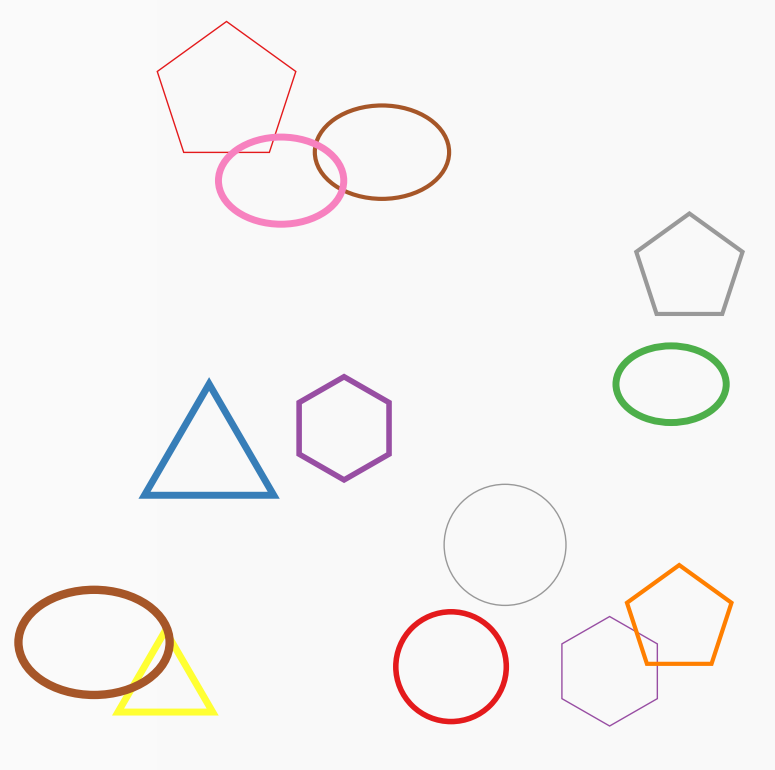[{"shape": "pentagon", "thickness": 0.5, "radius": 0.47, "center": [0.292, 0.878]}, {"shape": "circle", "thickness": 2, "radius": 0.36, "center": [0.582, 0.134]}, {"shape": "triangle", "thickness": 2.5, "radius": 0.48, "center": [0.27, 0.405]}, {"shape": "oval", "thickness": 2.5, "radius": 0.36, "center": [0.866, 0.501]}, {"shape": "hexagon", "thickness": 0.5, "radius": 0.36, "center": [0.787, 0.128]}, {"shape": "hexagon", "thickness": 2, "radius": 0.33, "center": [0.444, 0.444]}, {"shape": "pentagon", "thickness": 1.5, "radius": 0.35, "center": [0.876, 0.195]}, {"shape": "triangle", "thickness": 2.5, "radius": 0.35, "center": [0.213, 0.111]}, {"shape": "oval", "thickness": 3, "radius": 0.49, "center": [0.121, 0.166]}, {"shape": "oval", "thickness": 1.5, "radius": 0.43, "center": [0.493, 0.802]}, {"shape": "oval", "thickness": 2.5, "radius": 0.4, "center": [0.363, 0.765]}, {"shape": "circle", "thickness": 0.5, "radius": 0.39, "center": [0.652, 0.292]}, {"shape": "pentagon", "thickness": 1.5, "radius": 0.36, "center": [0.89, 0.651]}]